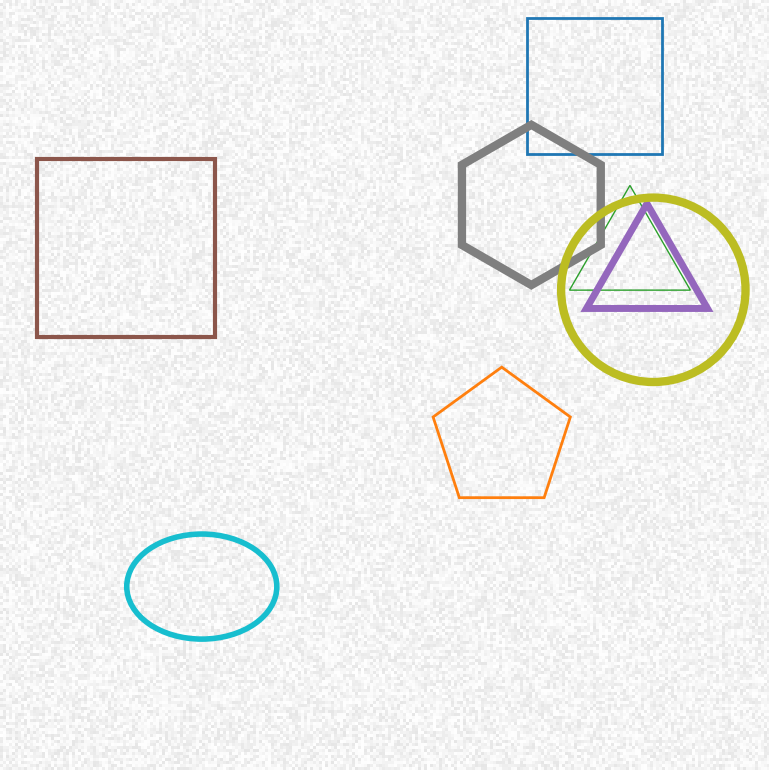[{"shape": "square", "thickness": 1, "radius": 0.44, "center": [0.772, 0.888]}, {"shape": "pentagon", "thickness": 1, "radius": 0.47, "center": [0.652, 0.429]}, {"shape": "triangle", "thickness": 0.5, "radius": 0.45, "center": [0.818, 0.669]}, {"shape": "triangle", "thickness": 2.5, "radius": 0.45, "center": [0.84, 0.645]}, {"shape": "square", "thickness": 1.5, "radius": 0.58, "center": [0.163, 0.678]}, {"shape": "hexagon", "thickness": 3, "radius": 0.52, "center": [0.69, 0.734]}, {"shape": "circle", "thickness": 3, "radius": 0.6, "center": [0.848, 0.624]}, {"shape": "oval", "thickness": 2, "radius": 0.49, "center": [0.262, 0.238]}]